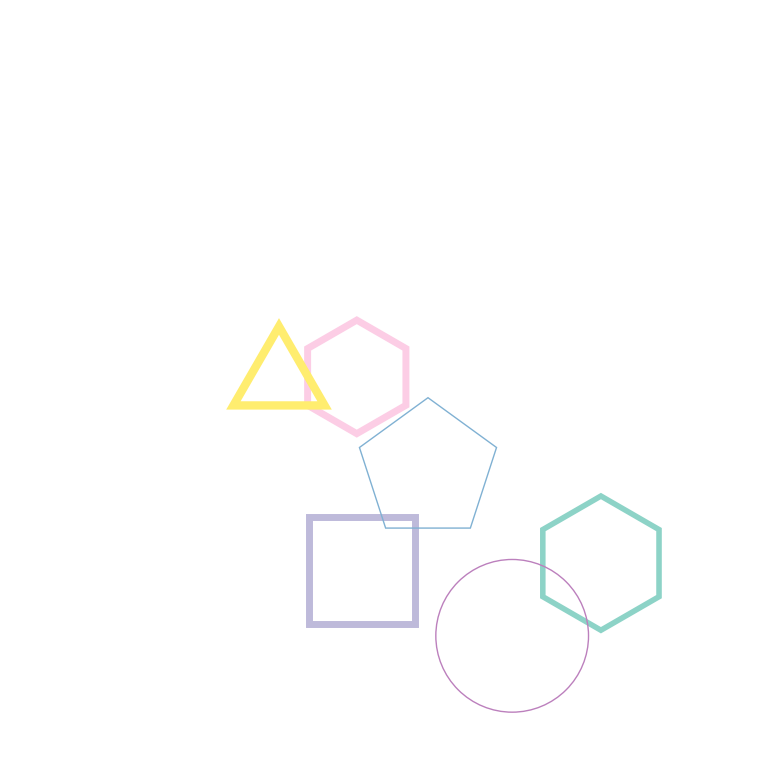[{"shape": "hexagon", "thickness": 2, "radius": 0.44, "center": [0.78, 0.269]}, {"shape": "square", "thickness": 2.5, "radius": 0.35, "center": [0.47, 0.259]}, {"shape": "pentagon", "thickness": 0.5, "radius": 0.47, "center": [0.556, 0.39]}, {"shape": "hexagon", "thickness": 2.5, "radius": 0.37, "center": [0.463, 0.511]}, {"shape": "circle", "thickness": 0.5, "radius": 0.5, "center": [0.665, 0.174]}, {"shape": "triangle", "thickness": 3, "radius": 0.34, "center": [0.362, 0.508]}]